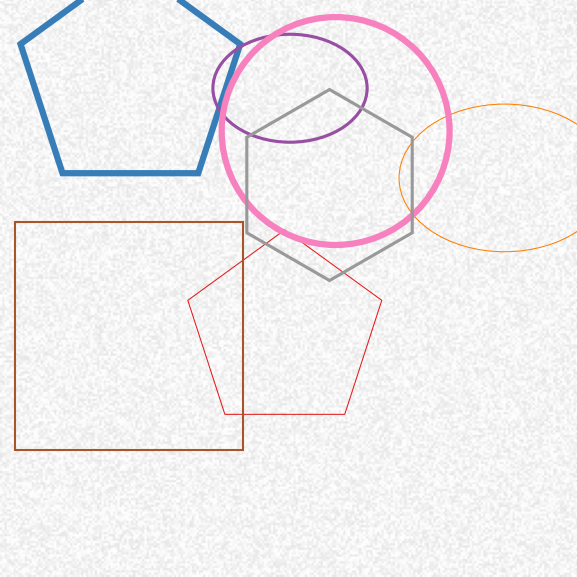[{"shape": "pentagon", "thickness": 0.5, "radius": 0.88, "center": [0.493, 0.425]}, {"shape": "pentagon", "thickness": 3, "radius": 1.0, "center": [0.226, 0.861]}, {"shape": "oval", "thickness": 1.5, "radius": 0.67, "center": [0.502, 0.846]}, {"shape": "oval", "thickness": 0.5, "radius": 0.91, "center": [0.874, 0.691]}, {"shape": "square", "thickness": 1, "radius": 0.99, "center": [0.223, 0.417]}, {"shape": "circle", "thickness": 3, "radius": 0.99, "center": [0.581, 0.772]}, {"shape": "hexagon", "thickness": 1.5, "radius": 0.83, "center": [0.571, 0.679]}]